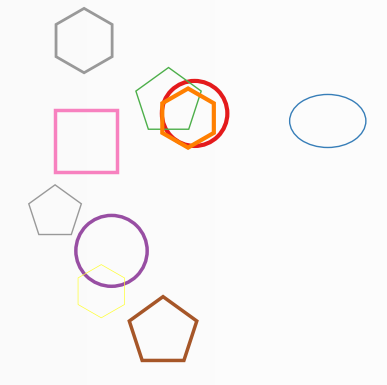[{"shape": "circle", "thickness": 3, "radius": 0.42, "center": [0.502, 0.705]}, {"shape": "oval", "thickness": 1, "radius": 0.49, "center": [0.846, 0.686]}, {"shape": "pentagon", "thickness": 1, "radius": 0.44, "center": [0.435, 0.736]}, {"shape": "circle", "thickness": 2.5, "radius": 0.46, "center": [0.288, 0.348]}, {"shape": "hexagon", "thickness": 3, "radius": 0.38, "center": [0.485, 0.693]}, {"shape": "hexagon", "thickness": 0.5, "radius": 0.35, "center": [0.261, 0.244]}, {"shape": "pentagon", "thickness": 2.5, "radius": 0.46, "center": [0.421, 0.138]}, {"shape": "square", "thickness": 2.5, "radius": 0.4, "center": [0.223, 0.635]}, {"shape": "hexagon", "thickness": 2, "radius": 0.42, "center": [0.217, 0.895]}, {"shape": "pentagon", "thickness": 1, "radius": 0.36, "center": [0.142, 0.449]}]